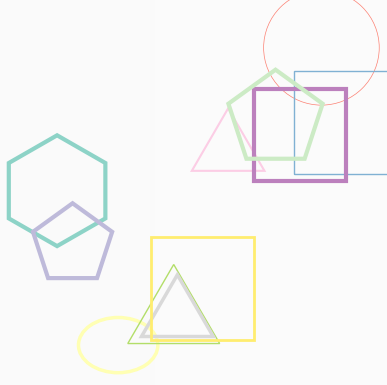[{"shape": "hexagon", "thickness": 3, "radius": 0.72, "center": [0.147, 0.505]}, {"shape": "oval", "thickness": 2.5, "radius": 0.51, "center": [0.305, 0.104]}, {"shape": "pentagon", "thickness": 3, "radius": 0.54, "center": [0.187, 0.365]}, {"shape": "circle", "thickness": 0.5, "radius": 0.75, "center": [0.83, 0.876]}, {"shape": "square", "thickness": 1, "radius": 0.67, "center": [0.893, 0.681]}, {"shape": "triangle", "thickness": 1, "radius": 0.68, "center": [0.448, 0.176]}, {"shape": "triangle", "thickness": 1.5, "radius": 0.54, "center": [0.589, 0.61]}, {"shape": "triangle", "thickness": 2.5, "radius": 0.53, "center": [0.458, 0.179]}, {"shape": "square", "thickness": 3, "radius": 0.59, "center": [0.774, 0.649]}, {"shape": "pentagon", "thickness": 3, "radius": 0.64, "center": [0.711, 0.691]}, {"shape": "square", "thickness": 2, "radius": 0.67, "center": [0.523, 0.25]}]